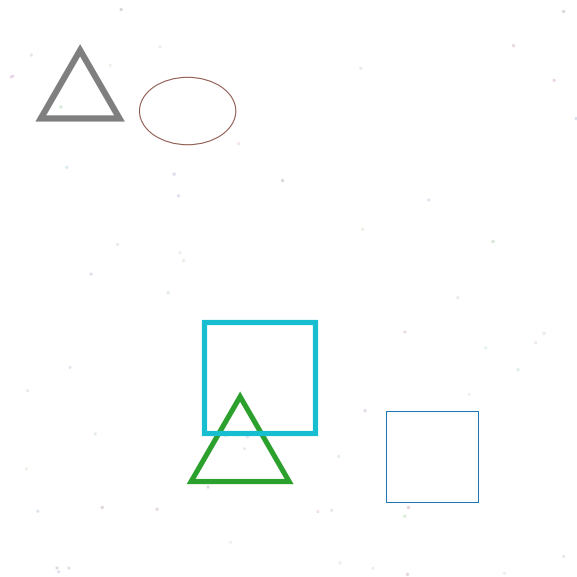[{"shape": "square", "thickness": 0.5, "radius": 0.4, "center": [0.748, 0.209]}, {"shape": "triangle", "thickness": 2.5, "radius": 0.49, "center": [0.416, 0.214]}, {"shape": "oval", "thickness": 0.5, "radius": 0.42, "center": [0.325, 0.807]}, {"shape": "triangle", "thickness": 3, "radius": 0.39, "center": [0.139, 0.833]}, {"shape": "square", "thickness": 2.5, "radius": 0.48, "center": [0.449, 0.346]}]